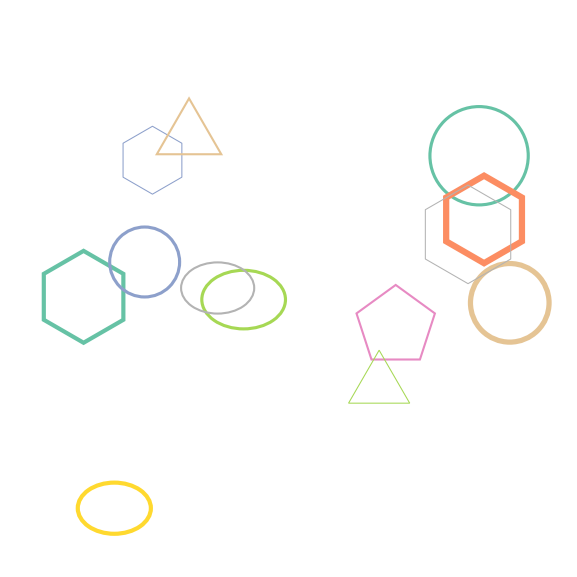[{"shape": "hexagon", "thickness": 2, "radius": 0.4, "center": [0.145, 0.485]}, {"shape": "circle", "thickness": 1.5, "radius": 0.43, "center": [0.83, 0.729]}, {"shape": "hexagon", "thickness": 3, "radius": 0.38, "center": [0.838, 0.619]}, {"shape": "circle", "thickness": 1.5, "radius": 0.3, "center": [0.25, 0.545]}, {"shape": "hexagon", "thickness": 0.5, "radius": 0.29, "center": [0.264, 0.722]}, {"shape": "pentagon", "thickness": 1, "radius": 0.36, "center": [0.685, 0.434]}, {"shape": "oval", "thickness": 1.5, "radius": 0.36, "center": [0.422, 0.48]}, {"shape": "triangle", "thickness": 0.5, "radius": 0.31, "center": [0.656, 0.332]}, {"shape": "oval", "thickness": 2, "radius": 0.32, "center": [0.198, 0.119]}, {"shape": "circle", "thickness": 2.5, "radius": 0.34, "center": [0.883, 0.475]}, {"shape": "triangle", "thickness": 1, "radius": 0.32, "center": [0.327, 0.764]}, {"shape": "oval", "thickness": 1, "radius": 0.32, "center": [0.377, 0.5]}, {"shape": "hexagon", "thickness": 0.5, "radius": 0.43, "center": [0.81, 0.593]}]